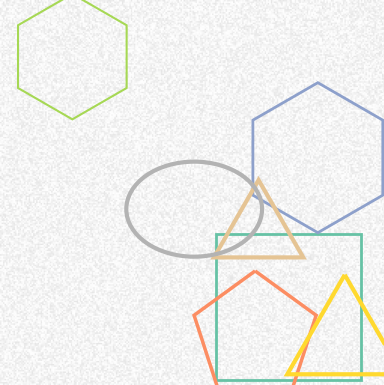[{"shape": "square", "thickness": 2, "radius": 0.94, "center": [0.75, 0.202]}, {"shape": "pentagon", "thickness": 2.5, "radius": 0.83, "center": [0.663, 0.13]}, {"shape": "hexagon", "thickness": 2, "radius": 0.97, "center": [0.826, 0.59]}, {"shape": "hexagon", "thickness": 1.5, "radius": 0.81, "center": [0.188, 0.853]}, {"shape": "triangle", "thickness": 3, "radius": 0.86, "center": [0.895, 0.114]}, {"shape": "triangle", "thickness": 3, "radius": 0.67, "center": [0.672, 0.398]}, {"shape": "oval", "thickness": 3, "radius": 0.88, "center": [0.504, 0.457]}]